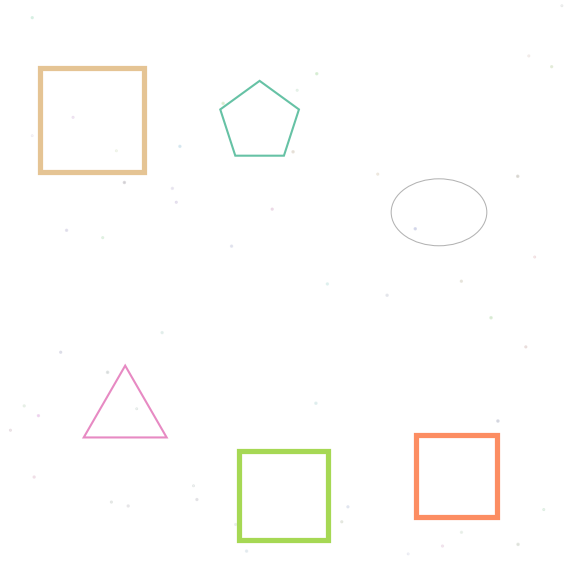[{"shape": "pentagon", "thickness": 1, "radius": 0.36, "center": [0.45, 0.787]}, {"shape": "square", "thickness": 2.5, "radius": 0.35, "center": [0.79, 0.175]}, {"shape": "triangle", "thickness": 1, "radius": 0.41, "center": [0.217, 0.283]}, {"shape": "square", "thickness": 2.5, "radius": 0.39, "center": [0.491, 0.141]}, {"shape": "square", "thickness": 2.5, "radius": 0.45, "center": [0.159, 0.791]}, {"shape": "oval", "thickness": 0.5, "radius": 0.41, "center": [0.76, 0.632]}]